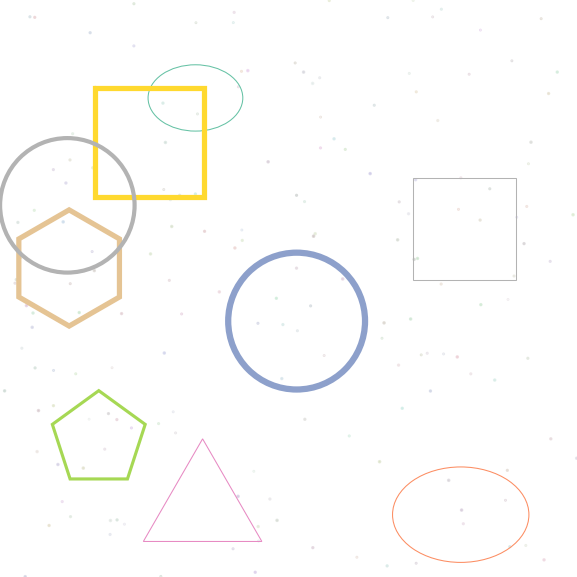[{"shape": "oval", "thickness": 0.5, "radius": 0.41, "center": [0.338, 0.83]}, {"shape": "oval", "thickness": 0.5, "radius": 0.59, "center": [0.798, 0.108]}, {"shape": "circle", "thickness": 3, "radius": 0.59, "center": [0.514, 0.443]}, {"shape": "triangle", "thickness": 0.5, "radius": 0.59, "center": [0.351, 0.121]}, {"shape": "pentagon", "thickness": 1.5, "radius": 0.42, "center": [0.171, 0.238]}, {"shape": "square", "thickness": 2.5, "radius": 0.47, "center": [0.259, 0.753]}, {"shape": "hexagon", "thickness": 2.5, "radius": 0.5, "center": [0.12, 0.535]}, {"shape": "square", "thickness": 0.5, "radius": 0.44, "center": [0.804, 0.602]}, {"shape": "circle", "thickness": 2, "radius": 0.58, "center": [0.117, 0.644]}]